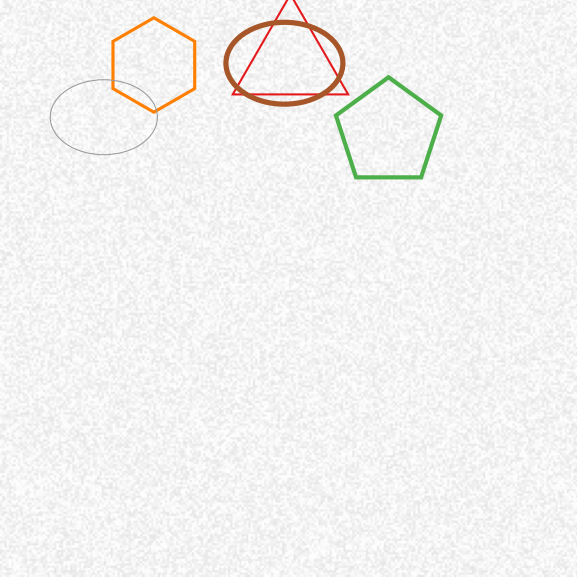[{"shape": "triangle", "thickness": 1, "radius": 0.58, "center": [0.503, 0.893]}, {"shape": "pentagon", "thickness": 2, "radius": 0.48, "center": [0.673, 0.77]}, {"shape": "hexagon", "thickness": 1.5, "radius": 0.41, "center": [0.266, 0.887]}, {"shape": "oval", "thickness": 2.5, "radius": 0.51, "center": [0.492, 0.89]}, {"shape": "oval", "thickness": 0.5, "radius": 0.46, "center": [0.18, 0.796]}]